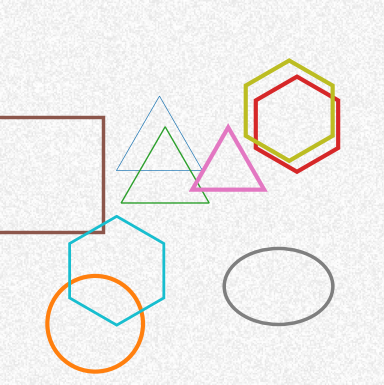[{"shape": "triangle", "thickness": 0.5, "radius": 0.65, "center": [0.414, 0.621]}, {"shape": "circle", "thickness": 3, "radius": 0.62, "center": [0.247, 0.159]}, {"shape": "triangle", "thickness": 1, "radius": 0.66, "center": [0.429, 0.539]}, {"shape": "hexagon", "thickness": 3, "radius": 0.62, "center": [0.771, 0.677]}, {"shape": "square", "thickness": 2.5, "radius": 0.75, "center": [0.117, 0.546]}, {"shape": "triangle", "thickness": 3, "radius": 0.54, "center": [0.593, 0.561]}, {"shape": "oval", "thickness": 2.5, "radius": 0.71, "center": [0.723, 0.256]}, {"shape": "hexagon", "thickness": 3, "radius": 0.65, "center": [0.751, 0.713]}, {"shape": "hexagon", "thickness": 2, "radius": 0.71, "center": [0.303, 0.297]}]